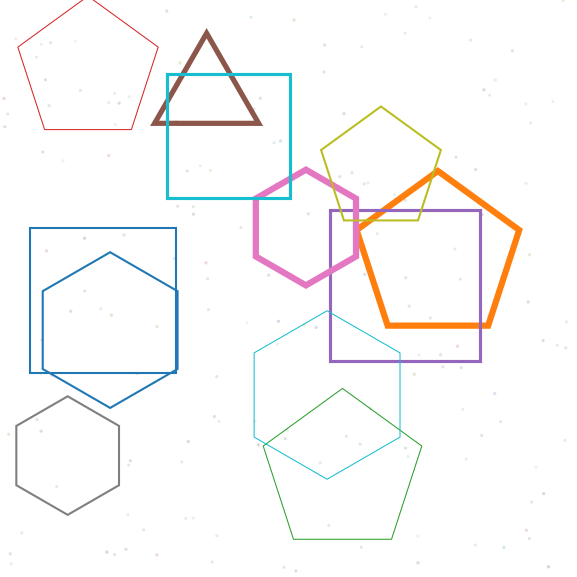[{"shape": "hexagon", "thickness": 1, "radius": 0.67, "center": [0.191, 0.428]}, {"shape": "square", "thickness": 1, "radius": 0.63, "center": [0.178, 0.478]}, {"shape": "pentagon", "thickness": 3, "radius": 0.74, "center": [0.758, 0.555]}, {"shape": "pentagon", "thickness": 0.5, "radius": 0.72, "center": [0.593, 0.182]}, {"shape": "pentagon", "thickness": 0.5, "radius": 0.64, "center": [0.152, 0.878]}, {"shape": "square", "thickness": 1.5, "radius": 0.65, "center": [0.701, 0.505]}, {"shape": "triangle", "thickness": 2.5, "radius": 0.52, "center": [0.358, 0.838]}, {"shape": "hexagon", "thickness": 3, "radius": 0.5, "center": [0.53, 0.605]}, {"shape": "hexagon", "thickness": 1, "radius": 0.51, "center": [0.117, 0.21]}, {"shape": "pentagon", "thickness": 1, "radius": 0.55, "center": [0.66, 0.706]}, {"shape": "hexagon", "thickness": 0.5, "radius": 0.73, "center": [0.566, 0.315]}, {"shape": "square", "thickness": 1.5, "radius": 0.53, "center": [0.395, 0.764]}]